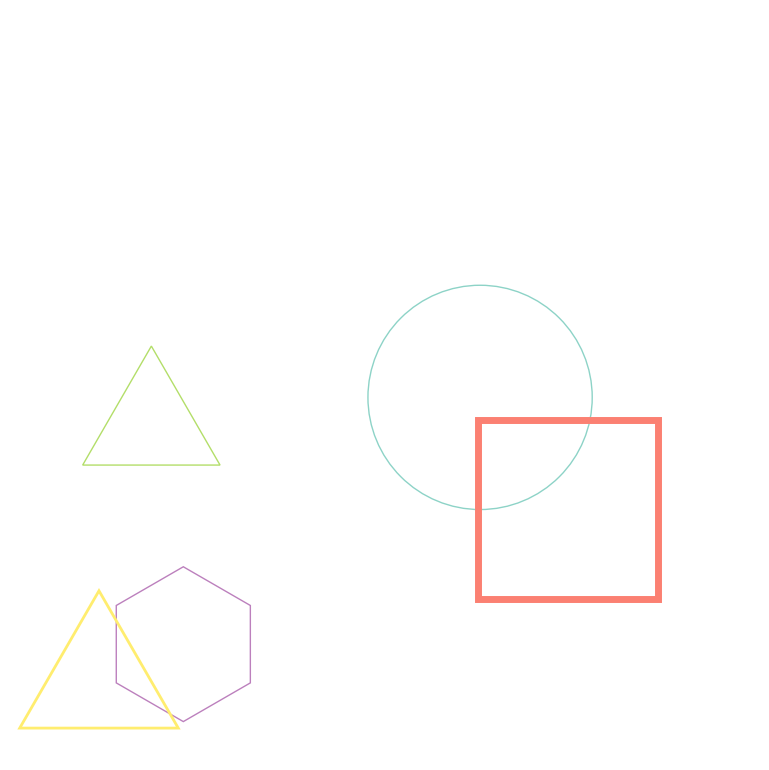[{"shape": "circle", "thickness": 0.5, "radius": 0.73, "center": [0.623, 0.484]}, {"shape": "square", "thickness": 2.5, "radius": 0.58, "center": [0.738, 0.338]}, {"shape": "triangle", "thickness": 0.5, "radius": 0.52, "center": [0.197, 0.448]}, {"shape": "hexagon", "thickness": 0.5, "radius": 0.5, "center": [0.238, 0.163]}, {"shape": "triangle", "thickness": 1, "radius": 0.59, "center": [0.129, 0.114]}]